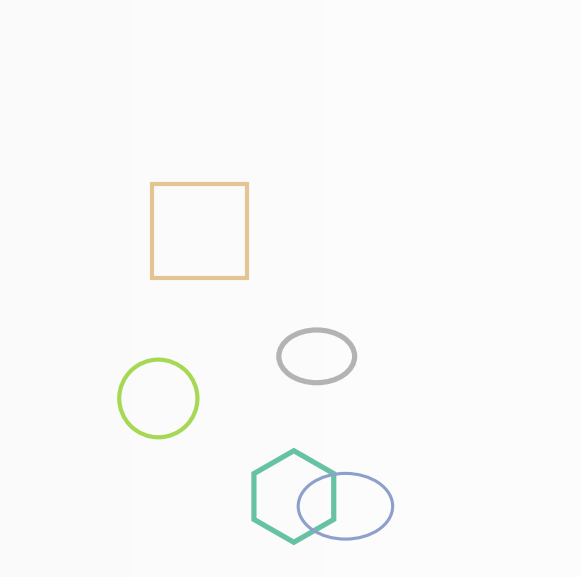[{"shape": "hexagon", "thickness": 2.5, "radius": 0.4, "center": [0.506, 0.139]}, {"shape": "oval", "thickness": 1.5, "radius": 0.41, "center": [0.594, 0.123]}, {"shape": "circle", "thickness": 2, "radius": 0.34, "center": [0.272, 0.309]}, {"shape": "square", "thickness": 2, "radius": 0.41, "center": [0.344, 0.599]}, {"shape": "oval", "thickness": 2.5, "radius": 0.33, "center": [0.545, 0.382]}]